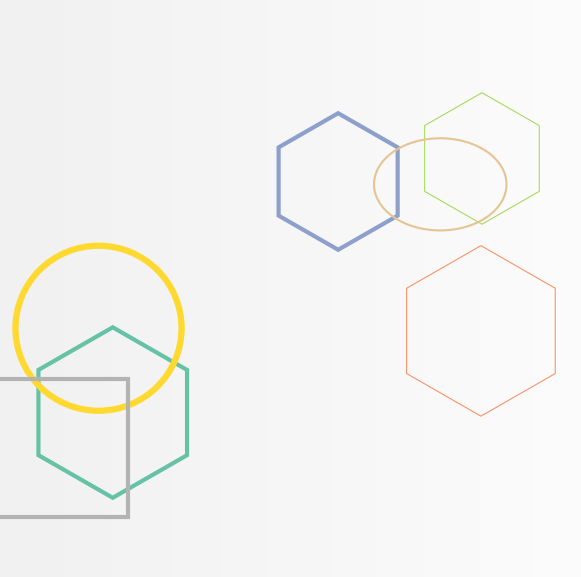[{"shape": "hexagon", "thickness": 2, "radius": 0.74, "center": [0.194, 0.285]}, {"shape": "hexagon", "thickness": 0.5, "radius": 0.74, "center": [0.827, 0.426]}, {"shape": "hexagon", "thickness": 2, "radius": 0.59, "center": [0.582, 0.685]}, {"shape": "hexagon", "thickness": 0.5, "radius": 0.57, "center": [0.829, 0.725]}, {"shape": "circle", "thickness": 3, "radius": 0.71, "center": [0.169, 0.431]}, {"shape": "oval", "thickness": 1, "radius": 0.57, "center": [0.757, 0.68]}, {"shape": "square", "thickness": 2, "radius": 0.6, "center": [0.101, 0.224]}]